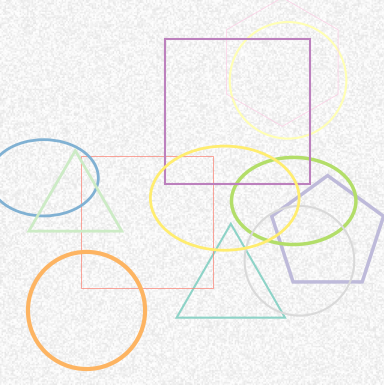[{"shape": "triangle", "thickness": 1.5, "radius": 0.81, "center": [0.6, 0.256]}, {"shape": "circle", "thickness": 1.5, "radius": 0.76, "center": [0.748, 0.791]}, {"shape": "pentagon", "thickness": 2.5, "radius": 0.76, "center": [0.851, 0.391]}, {"shape": "square", "thickness": 0.5, "radius": 0.86, "center": [0.382, 0.423]}, {"shape": "oval", "thickness": 2, "radius": 0.71, "center": [0.114, 0.538]}, {"shape": "circle", "thickness": 3, "radius": 0.76, "center": [0.225, 0.194]}, {"shape": "oval", "thickness": 2.5, "radius": 0.81, "center": [0.763, 0.478]}, {"shape": "hexagon", "thickness": 0.5, "radius": 0.84, "center": [0.733, 0.839]}, {"shape": "circle", "thickness": 1.5, "radius": 0.71, "center": [0.778, 0.323]}, {"shape": "square", "thickness": 1.5, "radius": 0.94, "center": [0.617, 0.71]}, {"shape": "triangle", "thickness": 2, "radius": 0.7, "center": [0.196, 0.469]}, {"shape": "oval", "thickness": 2, "radius": 0.97, "center": [0.584, 0.485]}]